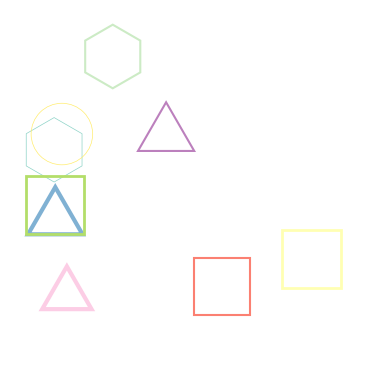[{"shape": "hexagon", "thickness": 0.5, "radius": 0.42, "center": [0.141, 0.611]}, {"shape": "square", "thickness": 2, "radius": 0.38, "center": [0.809, 0.327]}, {"shape": "square", "thickness": 1.5, "radius": 0.37, "center": [0.577, 0.255]}, {"shape": "triangle", "thickness": 3, "radius": 0.41, "center": [0.144, 0.432]}, {"shape": "square", "thickness": 2, "radius": 0.38, "center": [0.144, 0.467]}, {"shape": "triangle", "thickness": 3, "radius": 0.37, "center": [0.174, 0.234]}, {"shape": "triangle", "thickness": 1.5, "radius": 0.42, "center": [0.431, 0.65]}, {"shape": "hexagon", "thickness": 1.5, "radius": 0.41, "center": [0.293, 0.853]}, {"shape": "circle", "thickness": 0.5, "radius": 0.4, "center": [0.161, 0.652]}]